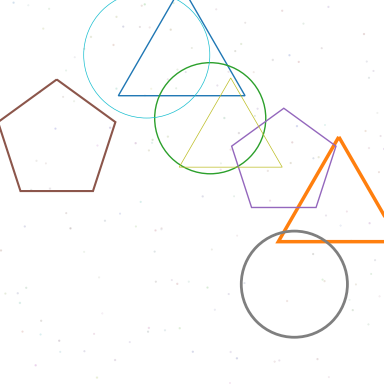[{"shape": "triangle", "thickness": 1, "radius": 0.95, "center": [0.472, 0.846]}, {"shape": "triangle", "thickness": 2.5, "radius": 0.91, "center": [0.88, 0.463]}, {"shape": "circle", "thickness": 1, "radius": 0.72, "center": [0.546, 0.693]}, {"shape": "pentagon", "thickness": 1, "radius": 0.71, "center": [0.737, 0.576]}, {"shape": "pentagon", "thickness": 1.5, "radius": 0.8, "center": [0.147, 0.633]}, {"shape": "circle", "thickness": 2, "radius": 0.69, "center": [0.765, 0.262]}, {"shape": "triangle", "thickness": 0.5, "radius": 0.77, "center": [0.599, 0.643]}, {"shape": "circle", "thickness": 0.5, "radius": 0.82, "center": [0.381, 0.857]}]